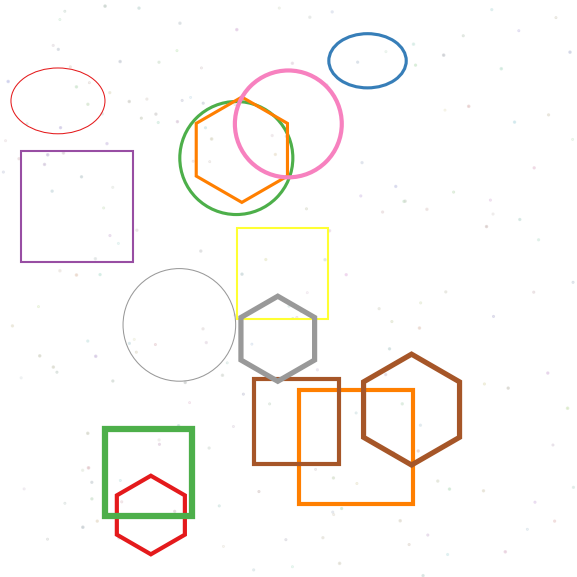[{"shape": "oval", "thickness": 0.5, "radius": 0.41, "center": [0.1, 0.824]}, {"shape": "hexagon", "thickness": 2, "radius": 0.34, "center": [0.261, 0.107]}, {"shape": "oval", "thickness": 1.5, "radius": 0.34, "center": [0.636, 0.894]}, {"shape": "square", "thickness": 3, "radius": 0.38, "center": [0.257, 0.181]}, {"shape": "circle", "thickness": 1.5, "radius": 0.49, "center": [0.409, 0.726]}, {"shape": "square", "thickness": 1, "radius": 0.48, "center": [0.133, 0.641]}, {"shape": "square", "thickness": 2, "radius": 0.49, "center": [0.616, 0.226]}, {"shape": "hexagon", "thickness": 1.5, "radius": 0.46, "center": [0.419, 0.74]}, {"shape": "square", "thickness": 1, "radius": 0.39, "center": [0.489, 0.525]}, {"shape": "hexagon", "thickness": 2.5, "radius": 0.48, "center": [0.713, 0.29]}, {"shape": "square", "thickness": 2, "radius": 0.37, "center": [0.514, 0.269]}, {"shape": "circle", "thickness": 2, "radius": 0.46, "center": [0.499, 0.785]}, {"shape": "circle", "thickness": 0.5, "radius": 0.49, "center": [0.311, 0.437]}, {"shape": "hexagon", "thickness": 2.5, "radius": 0.37, "center": [0.481, 0.413]}]